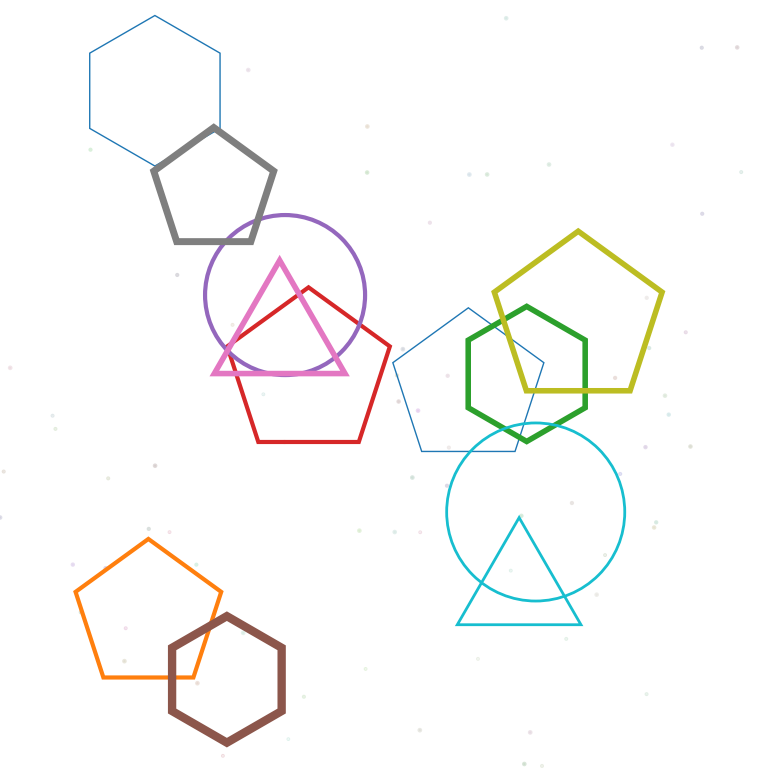[{"shape": "pentagon", "thickness": 0.5, "radius": 0.52, "center": [0.608, 0.497]}, {"shape": "hexagon", "thickness": 0.5, "radius": 0.49, "center": [0.201, 0.882]}, {"shape": "pentagon", "thickness": 1.5, "radius": 0.5, "center": [0.193, 0.201]}, {"shape": "hexagon", "thickness": 2, "radius": 0.44, "center": [0.684, 0.514]}, {"shape": "pentagon", "thickness": 1.5, "radius": 0.56, "center": [0.401, 0.516]}, {"shape": "circle", "thickness": 1.5, "radius": 0.52, "center": [0.37, 0.617]}, {"shape": "hexagon", "thickness": 3, "radius": 0.41, "center": [0.295, 0.118]}, {"shape": "triangle", "thickness": 2, "radius": 0.49, "center": [0.363, 0.564]}, {"shape": "pentagon", "thickness": 2.5, "radius": 0.41, "center": [0.278, 0.752]}, {"shape": "pentagon", "thickness": 2, "radius": 0.57, "center": [0.751, 0.585]}, {"shape": "triangle", "thickness": 1, "radius": 0.46, "center": [0.674, 0.235]}, {"shape": "circle", "thickness": 1, "radius": 0.58, "center": [0.696, 0.335]}]